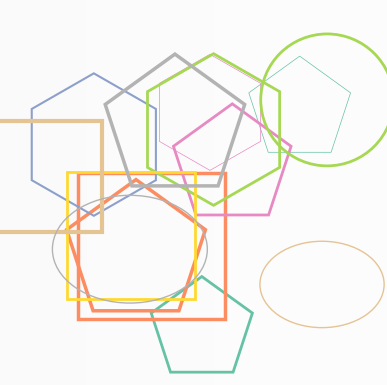[{"shape": "pentagon", "thickness": 0.5, "radius": 0.69, "center": [0.773, 0.716]}, {"shape": "pentagon", "thickness": 2, "radius": 0.69, "center": [0.521, 0.144]}, {"shape": "pentagon", "thickness": 2.5, "radius": 0.94, "center": [0.351, 0.345]}, {"shape": "square", "thickness": 2.5, "radius": 0.95, "center": [0.392, 0.36]}, {"shape": "hexagon", "thickness": 1.5, "radius": 0.92, "center": [0.242, 0.625]}, {"shape": "hexagon", "thickness": 0.5, "radius": 0.75, "center": [0.542, 0.708]}, {"shape": "pentagon", "thickness": 2, "radius": 0.8, "center": [0.599, 0.571]}, {"shape": "hexagon", "thickness": 2, "radius": 0.98, "center": [0.551, 0.664]}, {"shape": "circle", "thickness": 2, "radius": 0.86, "center": [0.844, 0.741]}, {"shape": "square", "thickness": 2, "radius": 0.82, "center": [0.339, 0.389]}, {"shape": "oval", "thickness": 1, "radius": 0.8, "center": [0.831, 0.261]}, {"shape": "square", "thickness": 3, "radius": 0.73, "center": [0.117, 0.541]}, {"shape": "oval", "thickness": 1, "radius": 1.0, "center": [0.335, 0.353]}, {"shape": "pentagon", "thickness": 2.5, "radius": 0.95, "center": [0.451, 0.67]}]